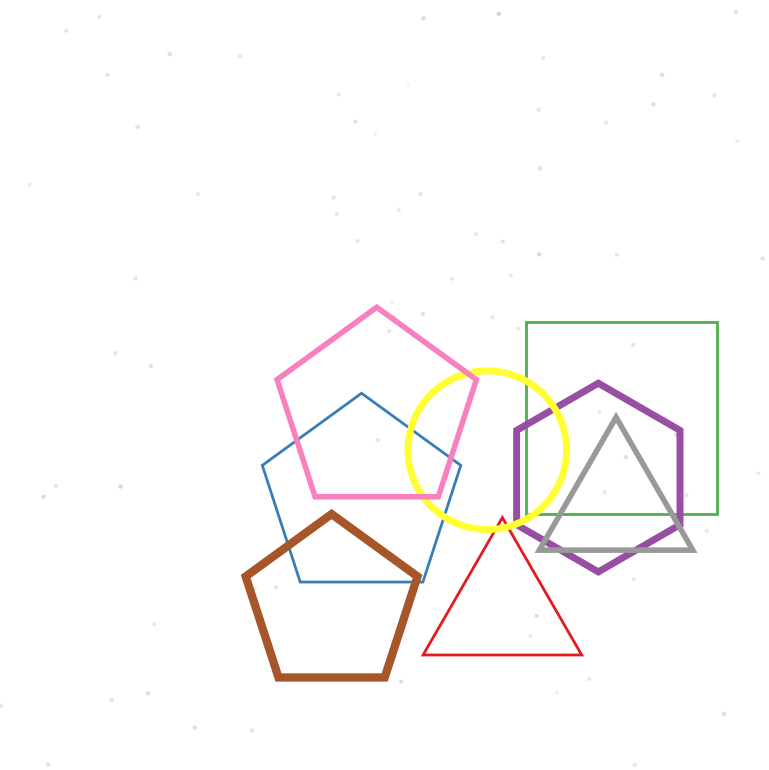[{"shape": "triangle", "thickness": 1, "radius": 0.59, "center": [0.652, 0.209]}, {"shape": "pentagon", "thickness": 1, "radius": 0.68, "center": [0.47, 0.354]}, {"shape": "square", "thickness": 1, "radius": 0.62, "center": [0.807, 0.457]}, {"shape": "hexagon", "thickness": 2.5, "radius": 0.61, "center": [0.777, 0.38]}, {"shape": "circle", "thickness": 2.5, "radius": 0.52, "center": [0.633, 0.415]}, {"shape": "pentagon", "thickness": 3, "radius": 0.59, "center": [0.431, 0.215]}, {"shape": "pentagon", "thickness": 2, "radius": 0.68, "center": [0.489, 0.465]}, {"shape": "triangle", "thickness": 2, "radius": 0.58, "center": [0.8, 0.343]}]